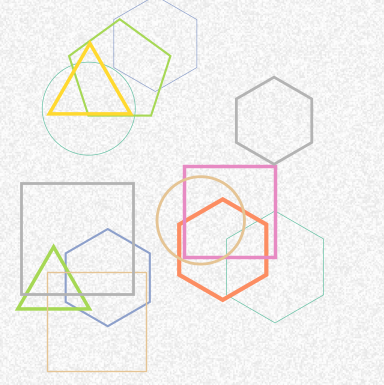[{"shape": "hexagon", "thickness": 0.5, "radius": 0.73, "center": [0.714, 0.307]}, {"shape": "circle", "thickness": 0.5, "radius": 0.6, "center": [0.231, 0.718]}, {"shape": "hexagon", "thickness": 3, "radius": 0.65, "center": [0.579, 0.352]}, {"shape": "hexagon", "thickness": 1.5, "radius": 0.63, "center": [0.28, 0.279]}, {"shape": "hexagon", "thickness": 0.5, "radius": 0.62, "center": [0.403, 0.887]}, {"shape": "square", "thickness": 2.5, "radius": 0.59, "center": [0.596, 0.45]}, {"shape": "triangle", "thickness": 2.5, "radius": 0.54, "center": [0.139, 0.251]}, {"shape": "pentagon", "thickness": 1.5, "radius": 0.69, "center": [0.311, 0.812]}, {"shape": "triangle", "thickness": 2.5, "radius": 0.61, "center": [0.234, 0.765]}, {"shape": "square", "thickness": 1, "radius": 0.64, "center": [0.25, 0.165]}, {"shape": "circle", "thickness": 2, "radius": 0.57, "center": [0.521, 0.428]}, {"shape": "square", "thickness": 2, "radius": 0.72, "center": [0.2, 0.381]}, {"shape": "hexagon", "thickness": 2, "radius": 0.57, "center": [0.712, 0.687]}]